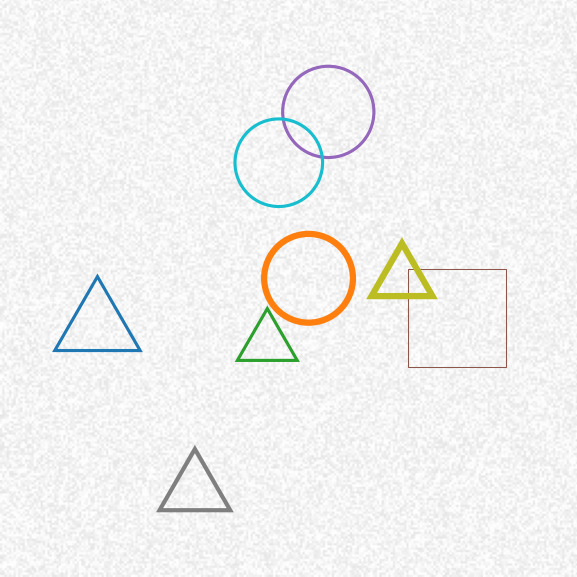[{"shape": "triangle", "thickness": 1.5, "radius": 0.43, "center": [0.169, 0.435]}, {"shape": "circle", "thickness": 3, "radius": 0.38, "center": [0.534, 0.517]}, {"shape": "triangle", "thickness": 1.5, "radius": 0.3, "center": [0.463, 0.405]}, {"shape": "circle", "thickness": 1.5, "radius": 0.4, "center": [0.568, 0.805]}, {"shape": "square", "thickness": 0.5, "radius": 0.43, "center": [0.792, 0.449]}, {"shape": "triangle", "thickness": 2, "radius": 0.35, "center": [0.337, 0.151]}, {"shape": "triangle", "thickness": 3, "radius": 0.3, "center": [0.696, 0.517]}, {"shape": "circle", "thickness": 1.5, "radius": 0.38, "center": [0.483, 0.717]}]